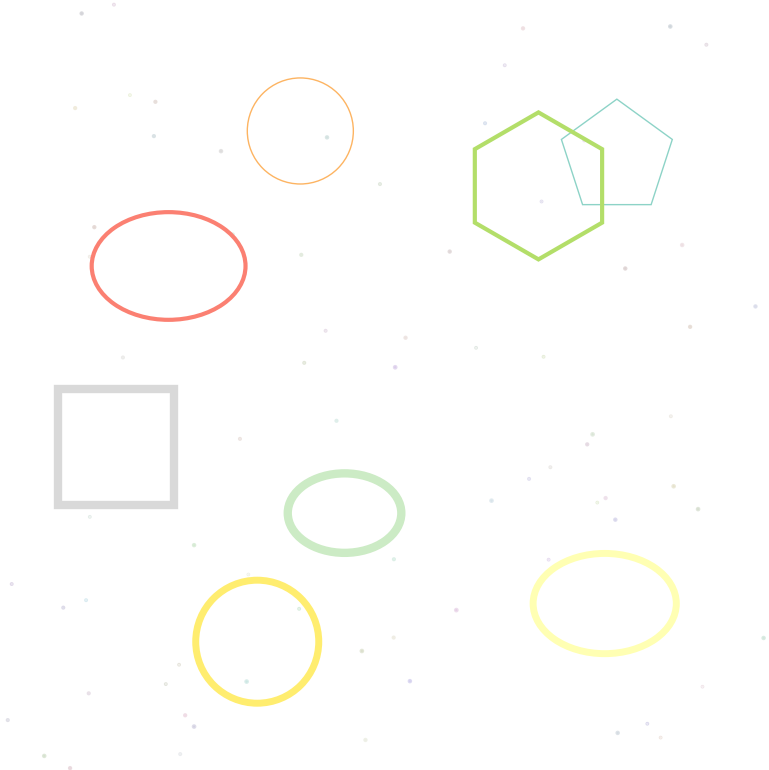[{"shape": "pentagon", "thickness": 0.5, "radius": 0.38, "center": [0.801, 0.796]}, {"shape": "oval", "thickness": 2.5, "radius": 0.46, "center": [0.785, 0.216]}, {"shape": "oval", "thickness": 1.5, "radius": 0.5, "center": [0.219, 0.655]}, {"shape": "circle", "thickness": 0.5, "radius": 0.34, "center": [0.39, 0.83]}, {"shape": "hexagon", "thickness": 1.5, "radius": 0.48, "center": [0.699, 0.759]}, {"shape": "square", "thickness": 3, "radius": 0.38, "center": [0.151, 0.419]}, {"shape": "oval", "thickness": 3, "radius": 0.37, "center": [0.447, 0.334]}, {"shape": "circle", "thickness": 2.5, "radius": 0.4, "center": [0.334, 0.167]}]